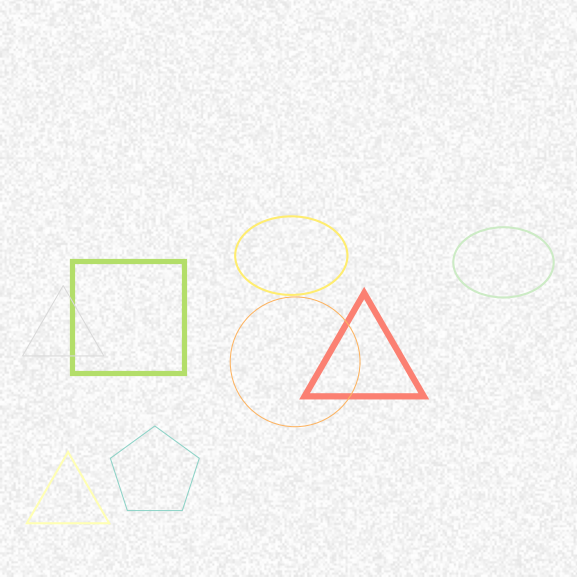[{"shape": "pentagon", "thickness": 0.5, "radius": 0.4, "center": [0.268, 0.181]}, {"shape": "triangle", "thickness": 1, "radius": 0.41, "center": [0.118, 0.134]}, {"shape": "triangle", "thickness": 3, "radius": 0.6, "center": [0.631, 0.372]}, {"shape": "circle", "thickness": 0.5, "radius": 0.56, "center": [0.511, 0.373]}, {"shape": "square", "thickness": 2.5, "radius": 0.48, "center": [0.222, 0.45]}, {"shape": "triangle", "thickness": 0.5, "radius": 0.41, "center": [0.109, 0.423]}, {"shape": "oval", "thickness": 1, "radius": 0.43, "center": [0.872, 0.545]}, {"shape": "oval", "thickness": 1, "radius": 0.49, "center": [0.504, 0.556]}]